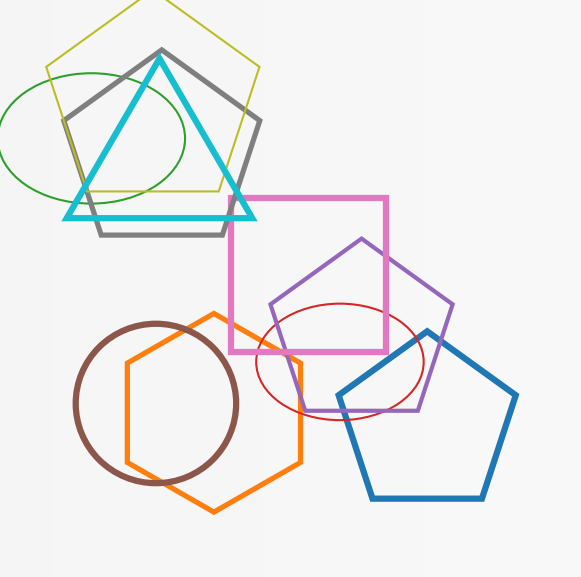[{"shape": "pentagon", "thickness": 3, "radius": 0.8, "center": [0.735, 0.265]}, {"shape": "hexagon", "thickness": 2.5, "radius": 0.86, "center": [0.368, 0.284]}, {"shape": "oval", "thickness": 1, "radius": 0.81, "center": [0.157, 0.759]}, {"shape": "oval", "thickness": 1, "radius": 0.72, "center": [0.585, 0.372]}, {"shape": "pentagon", "thickness": 2, "radius": 0.82, "center": [0.622, 0.421]}, {"shape": "circle", "thickness": 3, "radius": 0.69, "center": [0.268, 0.3]}, {"shape": "square", "thickness": 3, "radius": 0.67, "center": [0.531, 0.523]}, {"shape": "pentagon", "thickness": 2.5, "radius": 0.89, "center": [0.278, 0.735]}, {"shape": "pentagon", "thickness": 1, "radius": 0.96, "center": [0.263, 0.824]}, {"shape": "triangle", "thickness": 3, "radius": 0.92, "center": [0.274, 0.713]}]